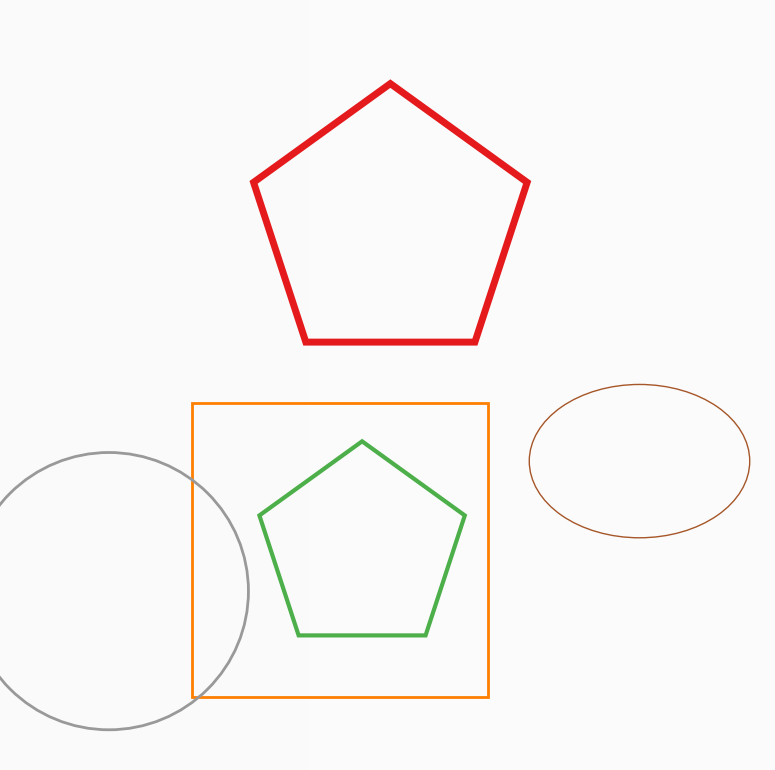[{"shape": "pentagon", "thickness": 2.5, "radius": 0.93, "center": [0.504, 0.706]}, {"shape": "pentagon", "thickness": 1.5, "radius": 0.7, "center": [0.467, 0.288]}, {"shape": "square", "thickness": 1, "radius": 0.95, "center": [0.439, 0.286]}, {"shape": "oval", "thickness": 0.5, "radius": 0.71, "center": [0.825, 0.401]}, {"shape": "circle", "thickness": 1, "radius": 0.9, "center": [0.141, 0.232]}]